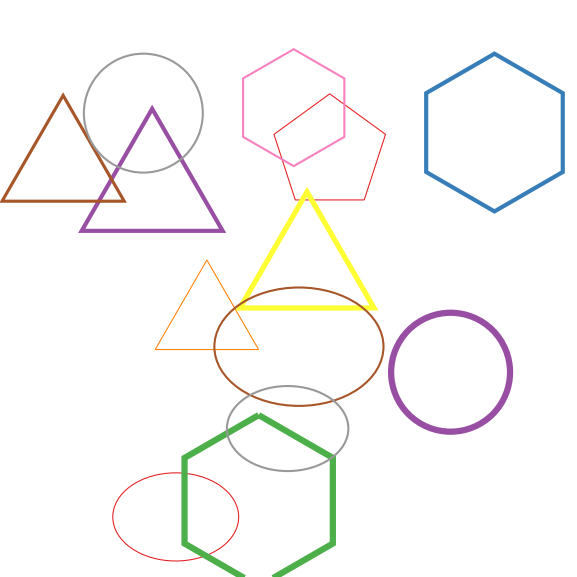[{"shape": "pentagon", "thickness": 0.5, "radius": 0.51, "center": [0.571, 0.735]}, {"shape": "oval", "thickness": 0.5, "radius": 0.55, "center": [0.304, 0.104]}, {"shape": "hexagon", "thickness": 2, "radius": 0.68, "center": [0.856, 0.77]}, {"shape": "hexagon", "thickness": 3, "radius": 0.74, "center": [0.448, 0.132]}, {"shape": "triangle", "thickness": 2, "radius": 0.7, "center": [0.264, 0.67]}, {"shape": "circle", "thickness": 3, "radius": 0.51, "center": [0.78, 0.355]}, {"shape": "triangle", "thickness": 0.5, "radius": 0.52, "center": [0.358, 0.446]}, {"shape": "triangle", "thickness": 2.5, "radius": 0.67, "center": [0.532, 0.533]}, {"shape": "oval", "thickness": 1, "radius": 0.73, "center": [0.518, 0.399]}, {"shape": "triangle", "thickness": 1.5, "radius": 0.61, "center": [0.109, 0.712]}, {"shape": "hexagon", "thickness": 1, "radius": 0.51, "center": [0.509, 0.813]}, {"shape": "circle", "thickness": 1, "radius": 0.51, "center": [0.248, 0.803]}, {"shape": "oval", "thickness": 1, "radius": 0.53, "center": [0.498, 0.257]}]